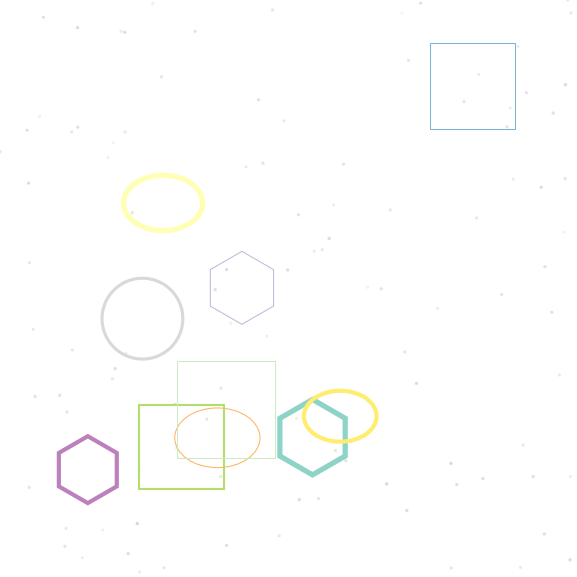[{"shape": "hexagon", "thickness": 2.5, "radius": 0.33, "center": [0.541, 0.242]}, {"shape": "oval", "thickness": 2.5, "radius": 0.34, "center": [0.282, 0.648]}, {"shape": "hexagon", "thickness": 0.5, "radius": 0.32, "center": [0.419, 0.501]}, {"shape": "square", "thickness": 0.5, "radius": 0.37, "center": [0.818, 0.85]}, {"shape": "oval", "thickness": 0.5, "radius": 0.37, "center": [0.376, 0.241]}, {"shape": "square", "thickness": 1, "radius": 0.37, "center": [0.314, 0.225]}, {"shape": "circle", "thickness": 1.5, "radius": 0.35, "center": [0.247, 0.447]}, {"shape": "hexagon", "thickness": 2, "radius": 0.29, "center": [0.152, 0.186]}, {"shape": "square", "thickness": 0.5, "radius": 0.42, "center": [0.392, 0.29]}, {"shape": "oval", "thickness": 2, "radius": 0.31, "center": [0.589, 0.278]}]